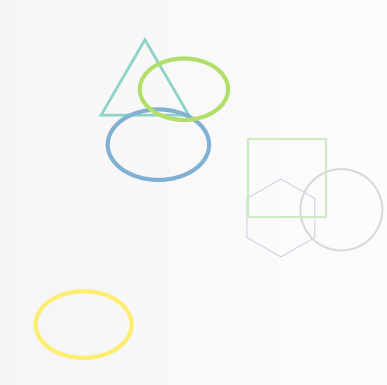[{"shape": "triangle", "thickness": 2, "radius": 0.65, "center": [0.374, 0.766]}, {"shape": "hexagon", "thickness": 0.5, "radius": 0.51, "center": [0.725, 0.434]}, {"shape": "oval", "thickness": 3, "radius": 0.65, "center": [0.409, 0.624]}, {"shape": "oval", "thickness": 3, "radius": 0.57, "center": [0.475, 0.768]}, {"shape": "circle", "thickness": 1.5, "radius": 0.53, "center": [0.881, 0.455]}, {"shape": "square", "thickness": 1.5, "radius": 0.51, "center": [0.741, 0.539]}, {"shape": "oval", "thickness": 3, "radius": 0.62, "center": [0.216, 0.157]}]